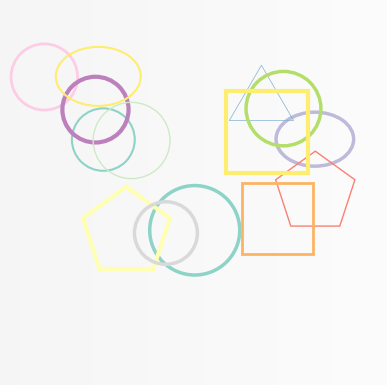[{"shape": "circle", "thickness": 1.5, "radius": 0.41, "center": [0.267, 0.637]}, {"shape": "circle", "thickness": 2.5, "radius": 0.58, "center": [0.503, 0.402]}, {"shape": "pentagon", "thickness": 3, "radius": 0.59, "center": [0.326, 0.397]}, {"shape": "oval", "thickness": 2.5, "radius": 0.5, "center": [0.813, 0.639]}, {"shape": "pentagon", "thickness": 1, "radius": 0.54, "center": [0.814, 0.5]}, {"shape": "triangle", "thickness": 0.5, "radius": 0.48, "center": [0.675, 0.735]}, {"shape": "square", "thickness": 2, "radius": 0.46, "center": [0.717, 0.432]}, {"shape": "circle", "thickness": 2.5, "radius": 0.48, "center": [0.732, 0.718]}, {"shape": "circle", "thickness": 2, "radius": 0.43, "center": [0.114, 0.8]}, {"shape": "circle", "thickness": 2.5, "radius": 0.41, "center": [0.428, 0.395]}, {"shape": "circle", "thickness": 3, "radius": 0.43, "center": [0.246, 0.715]}, {"shape": "circle", "thickness": 1, "radius": 0.5, "center": [0.34, 0.635]}, {"shape": "square", "thickness": 3, "radius": 0.53, "center": [0.689, 0.658]}, {"shape": "oval", "thickness": 1.5, "radius": 0.55, "center": [0.254, 0.802]}]